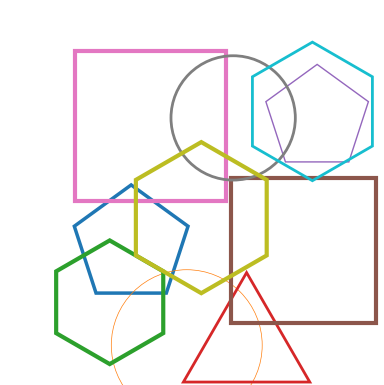[{"shape": "pentagon", "thickness": 2.5, "radius": 0.78, "center": [0.341, 0.364]}, {"shape": "circle", "thickness": 0.5, "radius": 0.98, "center": [0.485, 0.103]}, {"shape": "hexagon", "thickness": 3, "radius": 0.8, "center": [0.285, 0.215]}, {"shape": "triangle", "thickness": 2, "radius": 0.95, "center": [0.64, 0.102]}, {"shape": "pentagon", "thickness": 1, "radius": 0.7, "center": [0.824, 0.693]}, {"shape": "square", "thickness": 3, "radius": 0.94, "center": [0.788, 0.35]}, {"shape": "square", "thickness": 3, "radius": 0.98, "center": [0.391, 0.673]}, {"shape": "circle", "thickness": 2, "radius": 0.81, "center": [0.606, 0.694]}, {"shape": "hexagon", "thickness": 3, "radius": 0.98, "center": [0.523, 0.435]}, {"shape": "hexagon", "thickness": 2, "radius": 0.9, "center": [0.811, 0.711]}]